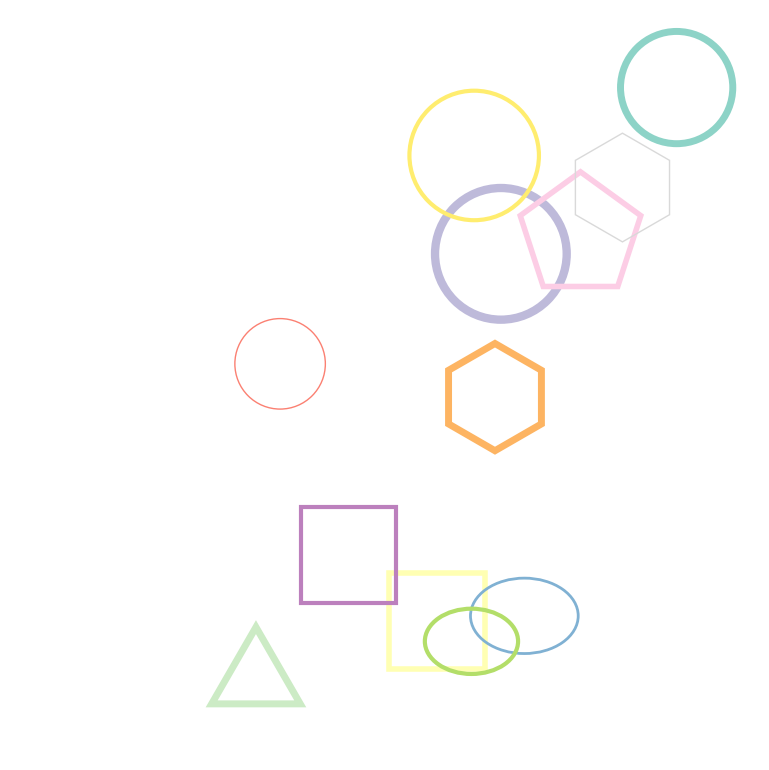[{"shape": "circle", "thickness": 2.5, "radius": 0.36, "center": [0.879, 0.886]}, {"shape": "square", "thickness": 2, "radius": 0.31, "center": [0.568, 0.194]}, {"shape": "circle", "thickness": 3, "radius": 0.43, "center": [0.65, 0.67]}, {"shape": "circle", "thickness": 0.5, "radius": 0.29, "center": [0.364, 0.527]}, {"shape": "oval", "thickness": 1, "radius": 0.35, "center": [0.681, 0.2]}, {"shape": "hexagon", "thickness": 2.5, "radius": 0.35, "center": [0.643, 0.484]}, {"shape": "oval", "thickness": 1.5, "radius": 0.3, "center": [0.612, 0.167]}, {"shape": "pentagon", "thickness": 2, "radius": 0.41, "center": [0.754, 0.695]}, {"shape": "hexagon", "thickness": 0.5, "radius": 0.35, "center": [0.808, 0.756]}, {"shape": "square", "thickness": 1.5, "radius": 0.31, "center": [0.452, 0.279]}, {"shape": "triangle", "thickness": 2.5, "radius": 0.33, "center": [0.332, 0.119]}, {"shape": "circle", "thickness": 1.5, "radius": 0.42, "center": [0.616, 0.798]}]